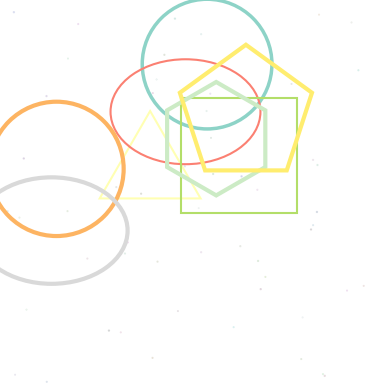[{"shape": "circle", "thickness": 2.5, "radius": 0.84, "center": [0.538, 0.834]}, {"shape": "triangle", "thickness": 1.5, "radius": 0.76, "center": [0.39, 0.56]}, {"shape": "oval", "thickness": 1.5, "radius": 0.97, "center": [0.482, 0.71]}, {"shape": "circle", "thickness": 3, "radius": 0.87, "center": [0.147, 0.561]}, {"shape": "square", "thickness": 1.5, "radius": 0.75, "center": [0.622, 0.596]}, {"shape": "oval", "thickness": 3, "radius": 0.99, "center": [0.134, 0.401]}, {"shape": "hexagon", "thickness": 3, "radius": 0.74, "center": [0.562, 0.64]}, {"shape": "pentagon", "thickness": 3, "radius": 0.9, "center": [0.639, 0.703]}]